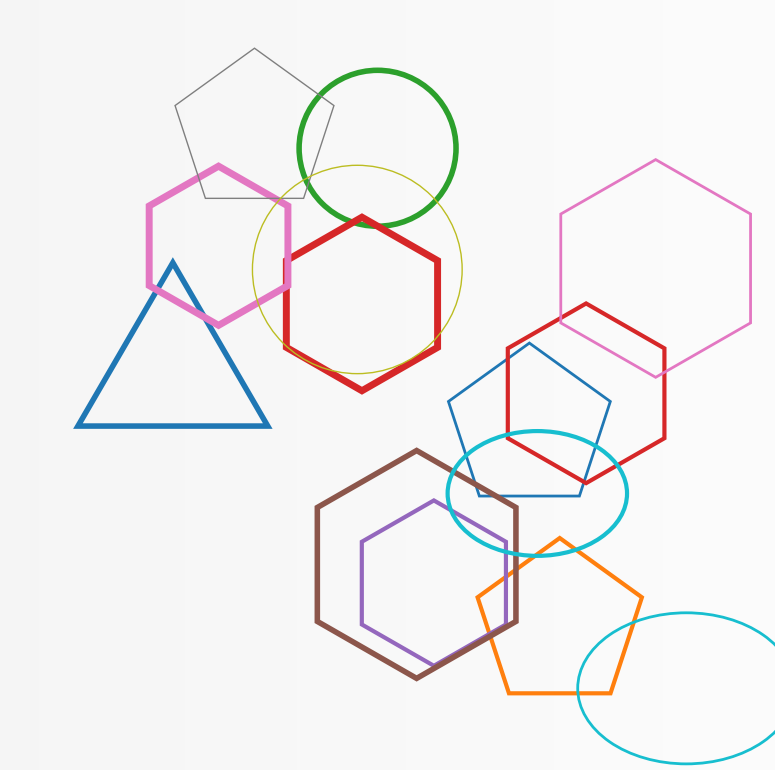[{"shape": "pentagon", "thickness": 1, "radius": 0.55, "center": [0.683, 0.445]}, {"shape": "triangle", "thickness": 2, "radius": 0.71, "center": [0.223, 0.517]}, {"shape": "pentagon", "thickness": 1.5, "radius": 0.56, "center": [0.722, 0.19]}, {"shape": "circle", "thickness": 2, "radius": 0.51, "center": [0.487, 0.807]}, {"shape": "hexagon", "thickness": 2.5, "radius": 0.56, "center": [0.467, 0.605]}, {"shape": "hexagon", "thickness": 1.5, "radius": 0.58, "center": [0.756, 0.489]}, {"shape": "hexagon", "thickness": 1.5, "radius": 0.54, "center": [0.56, 0.243]}, {"shape": "hexagon", "thickness": 2, "radius": 0.74, "center": [0.538, 0.267]}, {"shape": "hexagon", "thickness": 2.5, "radius": 0.52, "center": [0.282, 0.681]}, {"shape": "hexagon", "thickness": 1, "radius": 0.71, "center": [0.846, 0.651]}, {"shape": "pentagon", "thickness": 0.5, "radius": 0.54, "center": [0.328, 0.83]}, {"shape": "circle", "thickness": 0.5, "radius": 0.68, "center": [0.461, 0.65]}, {"shape": "oval", "thickness": 1, "radius": 0.7, "center": [0.886, 0.106]}, {"shape": "oval", "thickness": 1.5, "radius": 0.58, "center": [0.693, 0.359]}]